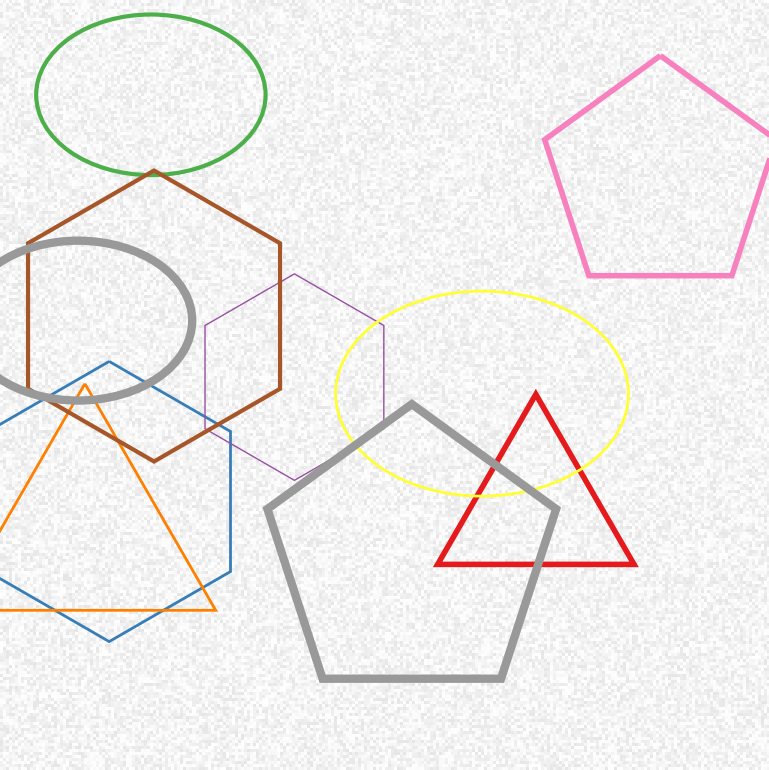[{"shape": "triangle", "thickness": 2, "radius": 0.74, "center": [0.696, 0.341]}, {"shape": "hexagon", "thickness": 1, "radius": 0.91, "center": [0.142, 0.349]}, {"shape": "oval", "thickness": 1.5, "radius": 0.74, "center": [0.196, 0.877]}, {"shape": "hexagon", "thickness": 0.5, "radius": 0.67, "center": [0.382, 0.51]}, {"shape": "triangle", "thickness": 1, "radius": 0.98, "center": [0.11, 0.305]}, {"shape": "oval", "thickness": 1, "radius": 0.95, "center": [0.626, 0.489]}, {"shape": "hexagon", "thickness": 1.5, "radius": 0.94, "center": [0.2, 0.59]}, {"shape": "pentagon", "thickness": 2, "radius": 0.79, "center": [0.858, 0.77]}, {"shape": "pentagon", "thickness": 3, "radius": 0.99, "center": [0.535, 0.278]}, {"shape": "oval", "thickness": 3, "radius": 0.74, "center": [0.101, 0.584]}]